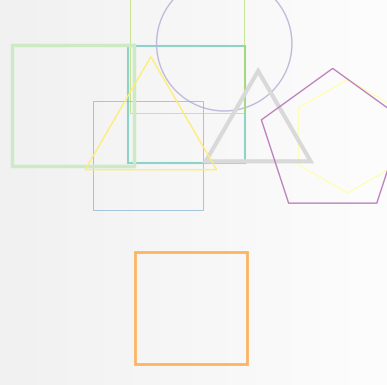[{"shape": "square", "thickness": 1.5, "radius": 0.76, "center": [0.481, 0.728]}, {"shape": "hexagon", "thickness": 1, "radius": 0.74, "center": [0.897, 0.646]}, {"shape": "circle", "thickness": 1, "radius": 0.87, "center": [0.579, 0.886]}, {"shape": "square", "thickness": 0.5, "radius": 0.71, "center": [0.382, 0.596]}, {"shape": "square", "thickness": 2, "radius": 0.72, "center": [0.494, 0.2]}, {"shape": "square", "thickness": 0.5, "radius": 0.74, "center": [0.483, 0.856]}, {"shape": "triangle", "thickness": 3, "radius": 0.78, "center": [0.666, 0.659]}, {"shape": "pentagon", "thickness": 1, "radius": 0.97, "center": [0.859, 0.629]}, {"shape": "square", "thickness": 2.5, "radius": 0.79, "center": [0.188, 0.726]}, {"shape": "triangle", "thickness": 1, "radius": 0.98, "center": [0.389, 0.657]}]